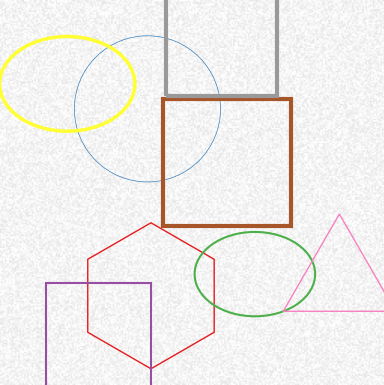[{"shape": "hexagon", "thickness": 1, "radius": 0.95, "center": [0.392, 0.232]}, {"shape": "circle", "thickness": 0.5, "radius": 0.95, "center": [0.383, 0.717]}, {"shape": "oval", "thickness": 1.5, "radius": 0.78, "center": [0.662, 0.288]}, {"shape": "square", "thickness": 1.5, "radius": 0.69, "center": [0.256, 0.128]}, {"shape": "oval", "thickness": 2.5, "radius": 0.88, "center": [0.175, 0.782]}, {"shape": "square", "thickness": 3, "radius": 0.83, "center": [0.589, 0.578]}, {"shape": "triangle", "thickness": 1, "radius": 0.84, "center": [0.881, 0.276]}, {"shape": "square", "thickness": 3, "radius": 0.72, "center": [0.574, 0.895]}]